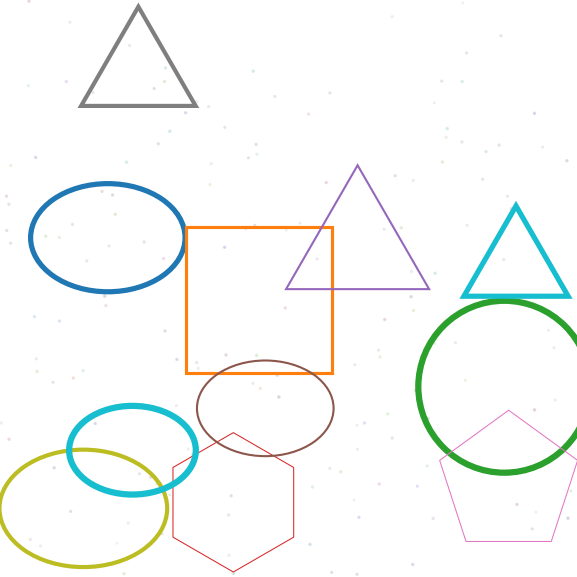[{"shape": "oval", "thickness": 2.5, "radius": 0.67, "center": [0.187, 0.588]}, {"shape": "square", "thickness": 1.5, "radius": 0.63, "center": [0.449, 0.479]}, {"shape": "circle", "thickness": 3, "radius": 0.74, "center": [0.873, 0.329]}, {"shape": "hexagon", "thickness": 0.5, "radius": 0.6, "center": [0.404, 0.129]}, {"shape": "triangle", "thickness": 1, "radius": 0.72, "center": [0.619, 0.57]}, {"shape": "oval", "thickness": 1, "radius": 0.59, "center": [0.459, 0.292]}, {"shape": "pentagon", "thickness": 0.5, "radius": 0.63, "center": [0.881, 0.163]}, {"shape": "triangle", "thickness": 2, "radius": 0.57, "center": [0.24, 0.873]}, {"shape": "oval", "thickness": 2, "radius": 0.73, "center": [0.144, 0.119]}, {"shape": "oval", "thickness": 3, "radius": 0.55, "center": [0.229, 0.22]}, {"shape": "triangle", "thickness": 2.5, "radius": 0.52, "center": [0.894, 0.538]}]